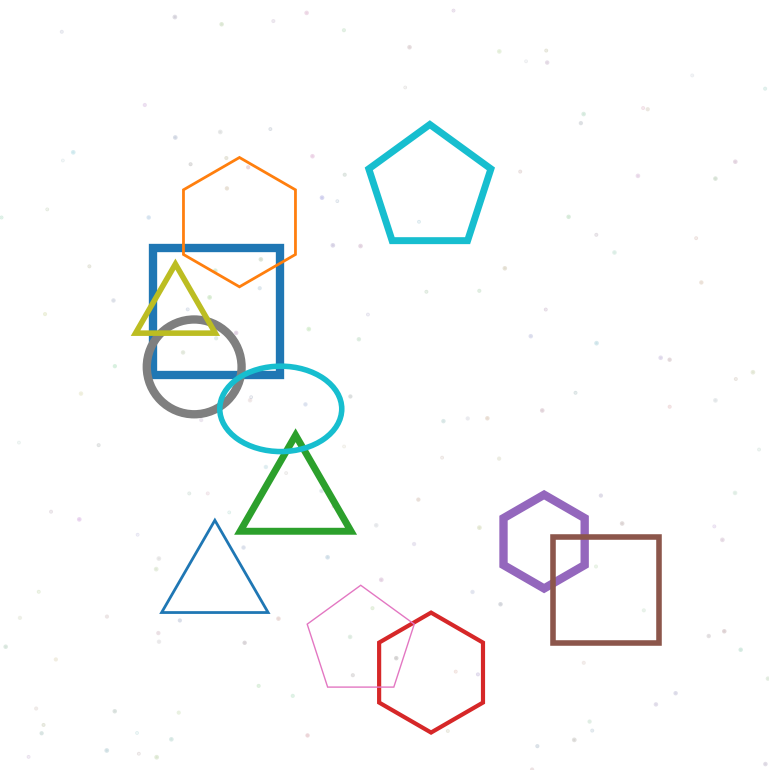[{"shape": "triangle", "thickness": 1, "radius": 0.4, "center": [0.279, 0.244]}, {"shape": "square", "thickness": 3, "radius": 0.41, "center": [0.281, 0.595]}, {"shape": "hexagon", "thickness": 1, "radius": 0.42, "center": [0.311, 0.711]}, {"shape": "triangle", "thickness": 2.5, "radius": 0.42, "center": [0.384, 0.352]}, {"shape": "hexagon", "thickness": 1.5, "radius": 0.39, "center": [0.56, 0.127]}, {"shape": "hexagon", "thickness": 3, "radius": 0.3, "center": [0.707, 0.297]}, {"shape": "square", "thickness": 2, "radius": 0.34, "center": [0.787, 0.233]}, {"shape": "pentagon", "thickness": 0.5, "radius": 0.37, "center": [0.468, 0.167]}, {"shape": "circle", "thickness": 3, "radius": 0.31, "center": [0.252, 0.524]}, {"shape": "triangle", "thickness": 2, "radius": 0.3, "center": [0.228, 0.597]}, {"shape": "oval", "thickness": 2, "radius": 0.4, "center": [0.365, 0.469]}, {"shape": "pentagon", "thickness": 2.5, "radius": 0.42, "center": [0.558, 0.755]}]